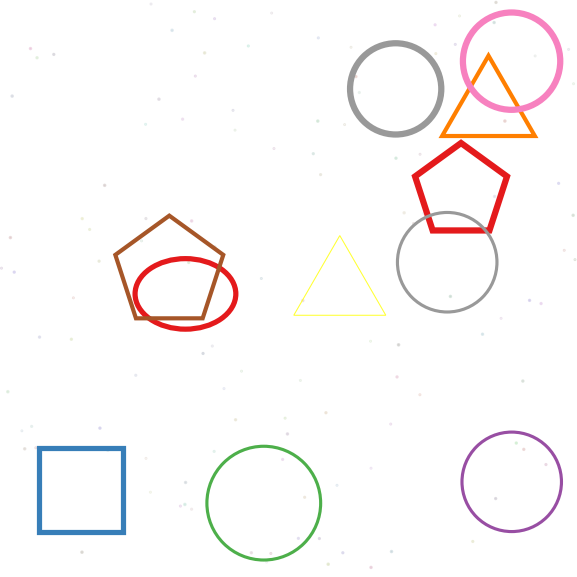[{"shape": "pentagon", "thickness": 3, "radius": 0.42, "center": [0.798, 0.668]}, {"shape": "oval", "thickness": 2.5, "radius": 0.44, "center": [0.321, 0.49]}, {"shape": "square", "thickness": 2.5, "radius": 0.36, "center": [0.14, 0.151]}, {"shape": "circle", "thickness": 1.5, "radius": 0.49, "center": [0.457, 0.128]}, {"shape": "circle", "thickness": 1.5, "radius": 0.43, "center": [0.886, 0.165]}, {"shape": "triangle", "thickness": 2, "radius": 0.46, "center": [0.846, 0.81]}, {"shape": "triangle", "thickness": 0.5, "radius": 0.46, "center": [0.588, 0.499]}, {"shape": "pentagon", "thickness": 2, "radius": 0.49, "center": [0.293, 0.527]}, {"shape": "circle", "thickness": 3, "radius": 0.42, "center": [0.886, 0.893]}, {"shape": "circle", "thickness": 1.5, "radius": 0.43, "center": [0.774, 0.545]}, {"shape": "circle", "thickness": 3, "radius": 0.39, "center": [0.685, 0.845]}]